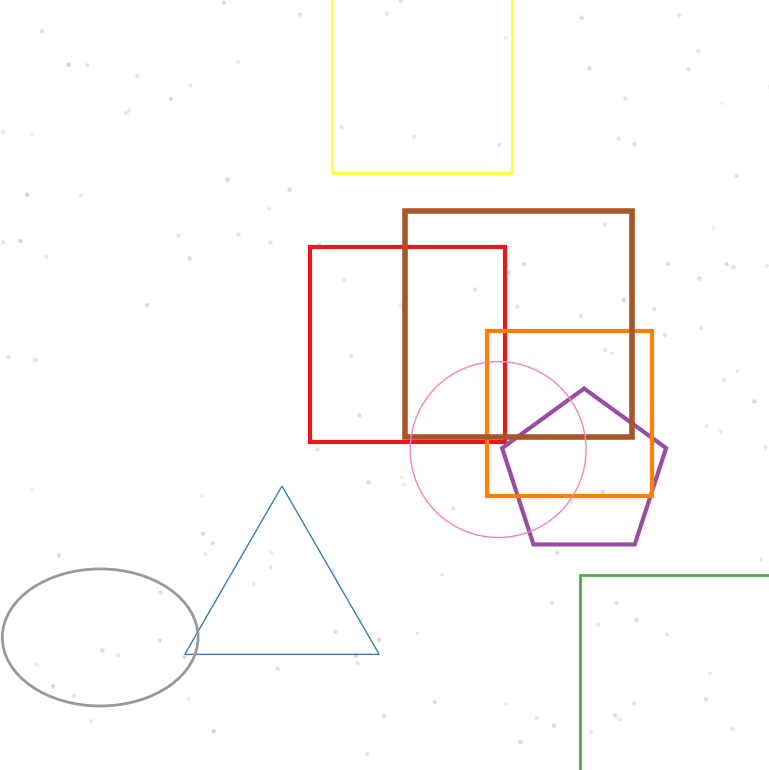[{"shape": "square", "thickness": 1.5, "radius": 0.63, "center": [0.529, 0.552]}, {"shape": "triangle", "thickness": 0.5, "radius": 0.73, "center": [0.366, 0.223]}, {"shape": "square", "thickness": 1, "radius": 0.7, "center": [0.894, 0.113]}, {"shape": "pentagon", "thickness": 1.5, "radius": 0.56, "center": [0.759, 0.383]}, {"shape": "square", "thickness": 1.5, "radius": 0.54, "center": [0.739, 0.464]}, {"shape": "square", "thickness": 1, "radius": 0.59, "center": [0.548, 0.893]}, {"shape": "square", "thickness": 2, "radius": 0.74, "center": [0.673, 0.579]}, {"shape": "circle", "thickness": 0.5, "radius": 0.57, "center": [0.647, 0.416]}, {"shape": "oval", "thickness": 1, "radius": 0.64, "center": [0.13, 0.172]}]